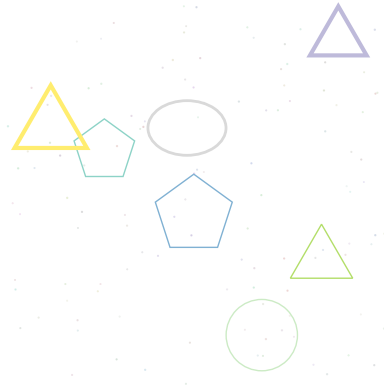[{"shape": "pentagon", "thickness": 1, "radius": 0.41, "center": [0.271, 0.608]}, {"shape": "triangle", "thickness": 3, "radius": 0.42, "center": [0.879, 0.899]}, {"shape": "pentagon", "thickness": 1, "radius": 0.53, "center": [0.503, 0.443]}, {"shape": "triangle", "thickness": 1, "radius": 0.47, "center": [0.835, 0.324]}, {"shape": "oval", "thickness": 2, "radius": 0.51, "center": [0.486, 0.668]}, {"shape": "circle", "thickness": 1, "radius": 0.46, "center": [0.68, 0.13]}, {"shape": "triangle", "thickness": 3, "radius": 0.54, "center": [0.132, 0.67]}]